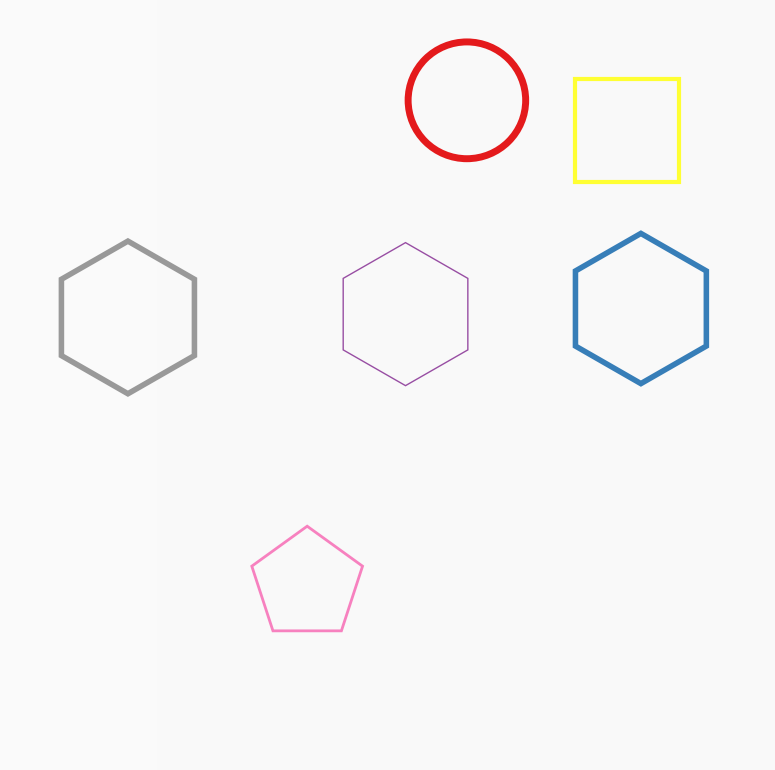[{"shape": "circle", "thickness": 2.5, "radius": 0.38, "center": [0.602, 0.87]}, {"shape": "hexagon", "thickness": 2, "radius": 0.49, "center": [0.827, 0.599]}, {"shape": "hexagon", "thickness": 0.5, "radius": 0.46, "center": [0.523, 0.592]}, {"shape": "square", "thickness": 1.5, "radius": 0.33, "center": [0.809, 0.831]}, {"shape": "pentagon", "thickness": 1, "radius": 0.38, "center": [0.396, 0.241]}, {"shape": "hexagon", "thickness": 2, "radius": 0.5, "center": [0.165, 0.588]}]